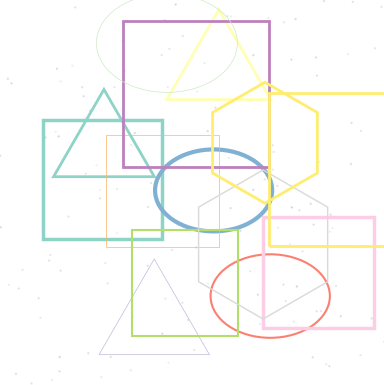[{"shape": "square", "thickness": 2.5, "radius": 0.77, "center": [0.266, 0.534]}, {"shape": "triangle", "thickness": 2, "radius": 0.76, "center": [0.27, 0.617]}, {"shape": "triangle", "thickness": 2, "radius": 0.78, "center": [0.568, 0.819]}, {"shape": "triangle", "thickness": 0.5, "radius": 0.83, "center": [0.401, 0.162]}, {"shape": "oval", "thickness": 1.5, "radius": 0.77, "center": [0.702, 0.231]}, {"shape": "oval", "thickness": 3, "radius": 0.76, "center": [0.555, 0.505]}, {"shape": "square", "thickness": 0.5, "radius": 0.73, "center": [0.422, 0.504]}, {"shape": "square", "thickness": 1.5, "radius": 0.69, "center": [0.481, 0.265]}, {"shape": "square", "thickness": 2.5, "radius": 0.72, "center": [0.827, 0.292]}, {"shape": "hexagon", "thickness": 1, "radius": 0.97, "center": [0.683, 0.365]}, {"shape": "square", "thickness": 2, "radius": 0.95, "center": [0.509, 0.756]}, {"shape": "oval", "thickness": 0.5, "radius": 0.92, "center": [0.433, 0.888]}, {"shape": "hexagon", "thickness": 2, "radius": 0.79, "center": [0.688, 0.629]}, {"shape": "square", "thickness": 2, "radius": 0.99, "center": [0.897, 0.56]}]